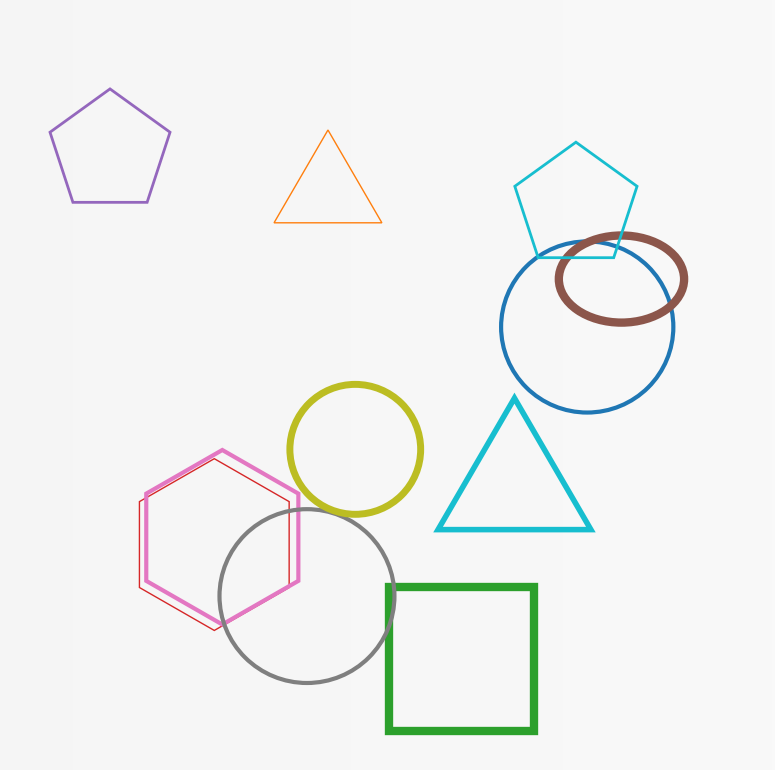[{"shape": "circle", "thickness": 1.5, "radius": 0.56, "center": [0.758, 0.575]}, {"shape": "triangle", "thickness": 0.5, "radius": 0.4, "center": [0.423, 0.751]}, {"shape": "square", "thickness": 3, "radius": 0.47, "center": [0.596, 0.145]}, {"shape": "hexagon", "thickness": 0.5, "radius": 0.56, "center": [0.277, 0.293]}, {"shape": "pentagon", "thickness": 1, "radius": 0.41, "center": [0.142, 0.803]}, {"shape": "oval", "thickness": 3, "radius": 0.4, "center": [0.802, 0.638]}, {"shape": "hexagon", "thickness": 1.5, "radius": 0.57, "center": [0.287, 0.302]}, {"shape": "circle", "thickness": 1.5, "radius": 0.56, "center": [0.396, 0.226]}, {"shape": "circle", "thickness": 2.5, "radius": 0.42, "center": [0.458, 0.416]}, {"shape": "pentagon", "thickness": 1, "radius": 0.41, "center": [0.743, 0.732]}, {"shape": "triangle", "thickness": 2, "radius": 0.57, "center": [0.664, 0.369]}]